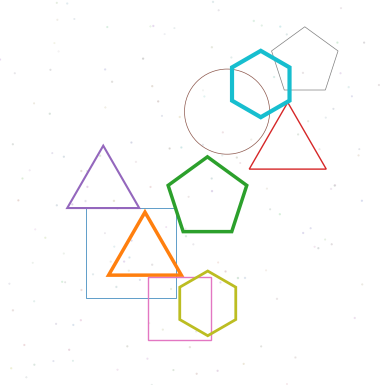[{"shape": "square", "thickness": 0.5, "radius": 0.58, "center": [0.341, 0.342]}, {"shape": "triangle", "thickness": 2.5, "radius": 0.55, "center": [0.377, 0.34]}, {"shape": "pentagon", "thickness": 2.5, "radius": 0.54, "center": [0.539, 0.485]}, {"shape": "triangle", "thickness": 1, "radius": 0.58, "center": [0.747, 0.618]}, {"shape": "triangle", "thickness": 1.5, "radius": 0.54, "center": [0.268, 0.514]}, {"shape": "circle", "thickness": 0.5, "radius": 0.55, "center": [0.59, 0.71]}, {"shape": "square", "thickness": 1, "radius": 0.41, "center": [0.466, 0.198]}, {"shape": "pentagon", "thickness": 0.5, "radius": 0.45, "center": [0.792, 0.84]}, {"shape": "hexagon", "thickness": 2, "radius": 0.42, "center": [0.54, 0.212]}, {"shape": "hexagon", "thickness": 3, "radius": 0.43, "center": [0.677, 0.782]}]